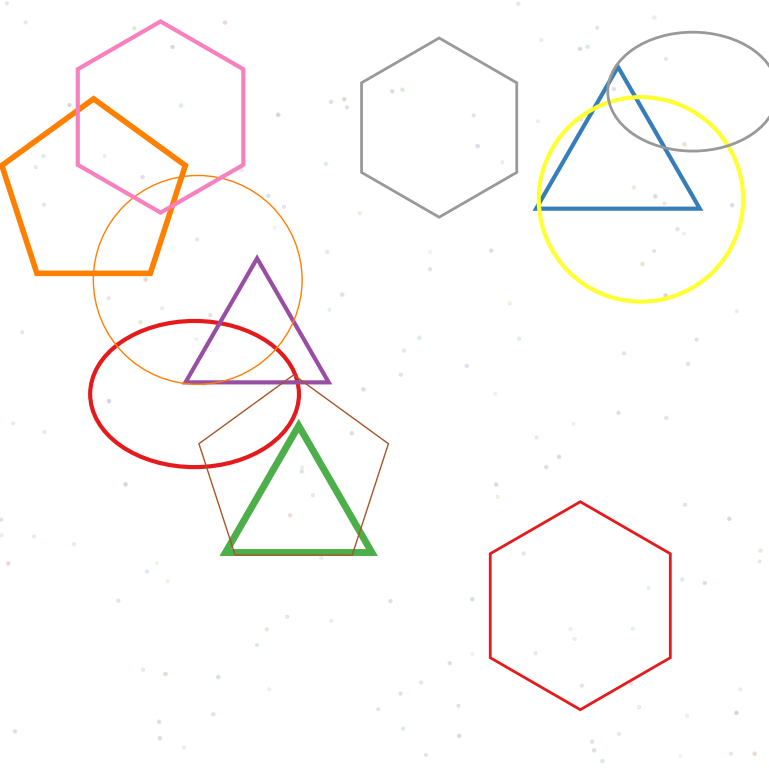[{"shape": "hexagon", "thickness": 1, "radius": 0.68, "center": [0.754, 0.213]}, {"shape": "oval", "thickness": 1.5, "radius": 0.68, "center": [0.253, 0.488]}, {"shape": "triangle", "thickness": 1.5, "radius": 0.61, "center": [0.803, 0.79]}, {"shape": "triangle", "thickness": 2.5, "radius": 0.55, "center": [0.388, 0.337]}, {"shape": "triangle", "thickness": 1.5, "radius": 0.54, "center": [0.334, 0.557]}, {"shape": "circle", "thickness": 0.5, "radius": 0.68, "center": [0.257, 0.637]}, {"shape": "pentagon", "thickness": 2, "radius": 0.63, "center": [0.122, 0.746]}, {"shape": "circle", "thickness": 1.5, "radius": 0.66, "center": [0.832, 0.741]}, {"shape": "pentagon", "thickness": 0.5, "radius": 0.65, "center": [0.381, 0.384]}, {"shape": "hexagon", "thickness": 1.5, "radius": 0.62, "center": [0.209, 0.848]}, {"shape": "hexagon", "thickness": 1, "radius": 0.58, "center": [0.57, 0.834]}, {"shape": "oval", "thickness": 1, "radius": 0.55, "center": [0.9, 0.881]}]